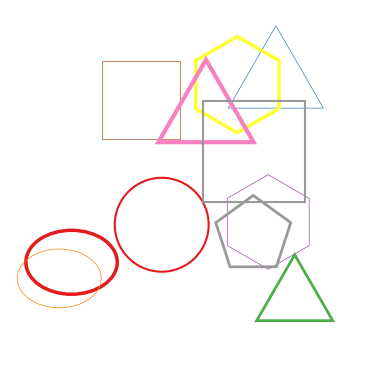[{"shape": "oval", "thickness": 2.5, "radius": 0.59, "center": [0.186, 0.319]}, {"shape": "circle", "thickness": 1.5, "radius": 0.61, "center": [0.42, 0.416]}, {"shape": "triangle", "thickness": 0.5, "radius": 0.71, "center": [0.717, 0.79]}, {"shape": "triangle", "thickness": 2, "radius": 0.57, "center": [0.765, 0.224]}, {"shape": "hexagon", "thickness": 0.5, "radius": 0.61, "center": [0.697, 0.424]}, {"shape": "oval", "thickness": 0.5, "radius": 0.54, "center": [0.154, 0.277]}, {"shape": "hexagon", "thickness": 2.5, "radius": 0.62, "center": [0.616, 0.78]}, {"shape": "square", "thickness": 0.5, "radius": 0.51, "center": [0.366, 0.741]}, {"shape": "triangle", "thickness": 3, "radius": 0.71, "center": [0.535, 0.702]}, {"shape": "pentagon", "thickness": 2, "radius": 0.51, "center": [0.658, 0.39]}, {"shape": "square", "thickness": 1.5, "radius": 0.66, "center": [0.66, 0.607]}]